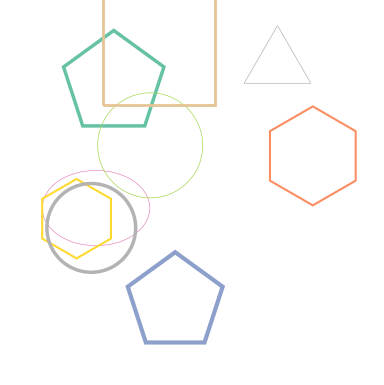[{"shape": "pentagon", "thickness": 2.5, "radius": 0.69, "center": [0.295, 0.784]}, {"shape": "hexagon", "thickness": 1.5, "radius": 0.64, "center": [0.813, 0.595]}, {"shape": "pentagon", "thickness": 3, "radius": 0.65, "center": [0.455, 0.215]}, {"shape": "oval", "thickness": 0.5, "radius": 0.7, "center": [0.249, 0.46]}, {"shape": "circle", "thickness": 0.5, "radius": 0.68, "center": [0.39, 0.622]}, {"shape": "hexagon", "thickness": 1.5, "radius": 0.52, "center": [0.199, 0.432]}, {"shape": "square", "thickness": 2, "radius": 0.73, "center": [0.413, 0.873]}, {"shape": "circle", "thickness": 2.5, "radius": 0.58, "center": [0.237, 0.408]}, {"shape": "triangle", "thickness": 0.5, "radius": 0.5, "center": [0.721, 0.834]}]